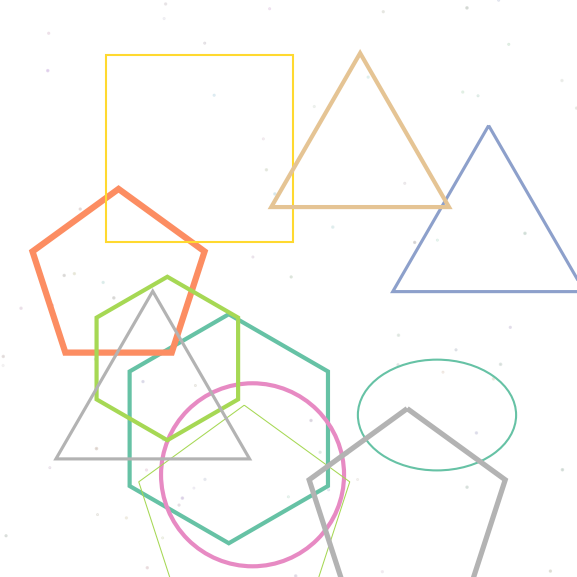[{"shape": "oval", "thickness": 1, "radius": 0.69, "center": [0.757, 0.28]}, {"shape": "hexagon", "thickness": 2, "radius": 0.99, "center": [0.396, 0.257]}, {"shape": "pentagon", "thickness": 3, "radius": 0.78, "center": [0.205, 0.515]}, {"shape": "triangle", "thickness": 1.5, "radius": 0.96, "center": [0.846, 0.59]}, {"shape": "circle", "thickness": 2, "radius": 0.79, "center": [0.437, 0.177]}, {"shape": "pentagon", "thickness": 0.5, "radius": 0.96, "center": [0.423, 0.105]}, {"shape": "hexagon", "thickness": 2, "radius": 0.71, "center": [0.29, 0.378]}, {"shape": "square", "thickness": 1, "radius": 0.81, "center": [0.346, 0.742]}, {"shape": "triangle", "thickness": 2, "radius": 0.89, "center": [0.624, 0.729]}, {"shape": "pentagon", "thickness": 2.5, "radius": 0.89, "center": [0.705, 0.113]}, {"shape": "triangle", "thickness": 1.5, "radius": 0.97, "center": [0.264, 0.301]}]